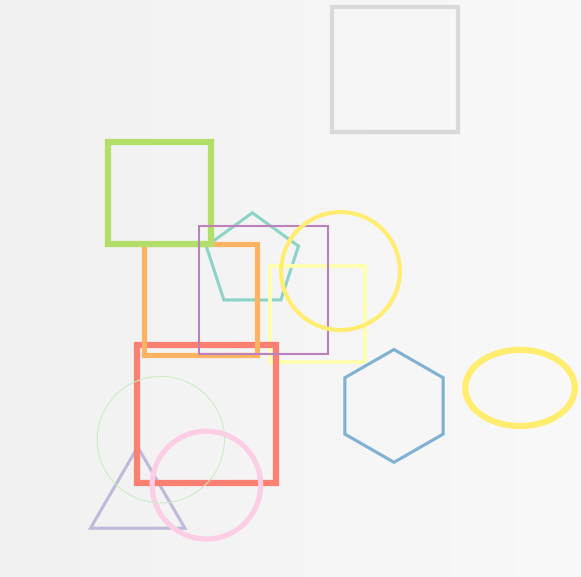[{"shape": "pentagon", "thickness": 1.5, "radius": 0.42, "center": [0.434, 0.547]}, {"shape": "square", "thickness": 2, "radius": 0.41, "center": [0.546, 0.455]}, {"shape": "triangle", "thickness": 1.5, "radius": 0.47, "center": [0.237, 0.131]}, {"shape": "square", "thickness": 3, "radius": 0.59, "center": [0.355, 0.282]}, {"shape": "hexagon", "thickness": 1.5, "radius": 0.49, "center": [0.678, 0.296]}, {"shape": "square", "thickness": 2.5, "radius": 0.48, "center": [0.345, 0.481]}, {"shape": "square", "thickness": 3, "radius": 0.44, "center": [0.274, 0.665]}, {"shape": "circle", "thickness": 2.5, "radius": 0.47, "center": [0.355, 0.159]}, {"shape": "square", "thickness": 2, "radius": 0.54, "center": [0.679, 0.878]}, {"shape": "square", "thickness": 1, "radius": 0.55, "center": [0.453, 0.498]}, {"shape": "circle", "thickness": 0.5, "radius": 0.55, "center": [0.277, 0.238]}, {"shape": "circle", "thickness": 2, "radius": 0.51, "center": [0.586, 0.53]}, {"shape": "oval", "thickness": 3, "radius": 0.47, "center": [0.895, 0.327]}]